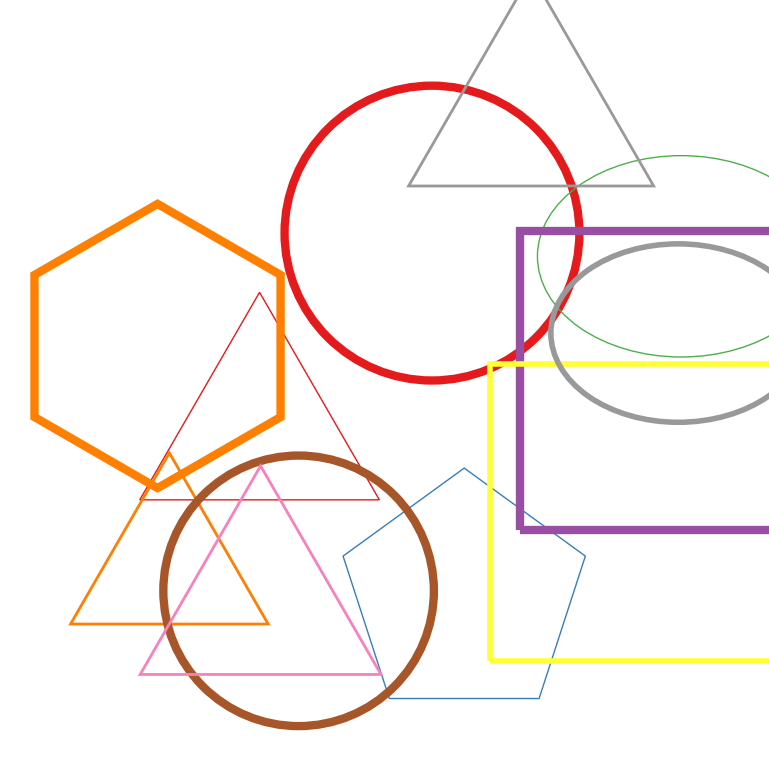[{"shape": "circle", "thickness": 3, "radius": 0.96, "center": [0.561, 0.697]}, {"shape": "triangle", "thickness": 0.5, "radius": 0.9, "center": [0.337, 0.441]}, {"shape": "pentagon", "thickness": 0.5, "radius": 0.83, "center": [0.603, 0.227]}, {"shape": "oval", "thickness": 0.5, "radius": 0.93, "center": [0.885, 0.667]}, {"shape": "square", "thickness": 3, "radius": 0.97, "center": [0.869, 0.506]}, {"shape": "hexagon", "thickness": 3, "radius": 0.92, "center": [0.205, 0.551]}, {"shape": "triangle", "thickness": 1, "radius": 0.74, "center": [0.22, 0.264]}, {"shape": "square", "thickness": 2, "radius": 0.96, "center": [0.829, 0.334]}, {"shape": "circle", "thickness": 3, "radius": 0.88, "center": [0.388, 0.233]}, {"shape": "triangle", "thickness": 1, "radius": 0.9, "center": [0.338, 0.214]}, {"shape": "triangle", "thickness": 1, "radius": 0.92, "center": [0.69, 0.85]}, {"shape": "oval", "thickness": 2, "radius": 0.83, "center": [0.881, 0.567]}]